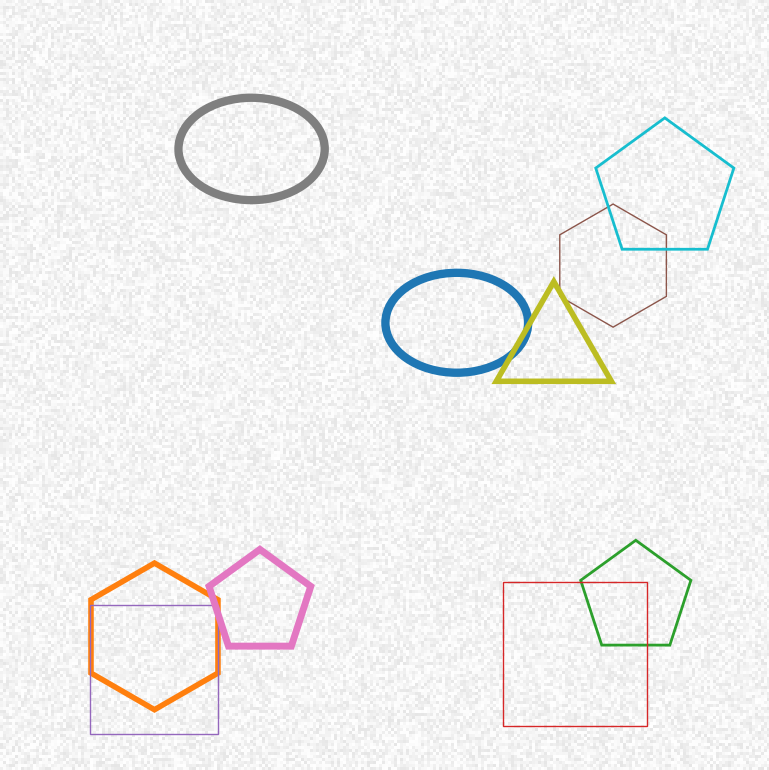[{"shape": "oval", "thickness": 3, "radius": 0.46, "center": [0.593, 0.581]}, {"shape": "hexagon", "thickness": 2, "radius": 0.48, "center": [0.201, 0.174]}, {"shape": "pentagon", "thickness": 1, "radius": 0.38, "center": [0.826, 0.223]}, {"shape": "square", "thickness": 0.5, "radius": 0.47, "center": [0.747, 0.151]}, {"shape": "square", "thickness": 0.5, "radius": 0.42, "center": [0.2, 0.131]}, {"shape": "hexagon", "thickness": 0.5, "radius": 0.4, "center": [0.796, 0.655]}, {"shape": "pentagon", "thickness": 2.5, "radius": 0.35, "center": [0.338, 0.217]}, {"shape": "oval", "thickness": 3, "radius": 0.47, "center": [0.327, 0.807]}, {"shape": "triangle", "thickness": 2, "radius": 0.43, "center": [0.719, 0.548]}, {"shape": "pentagon", "thickness": 1, "radius": 0.47, "center": [0.863, 0.753]}]